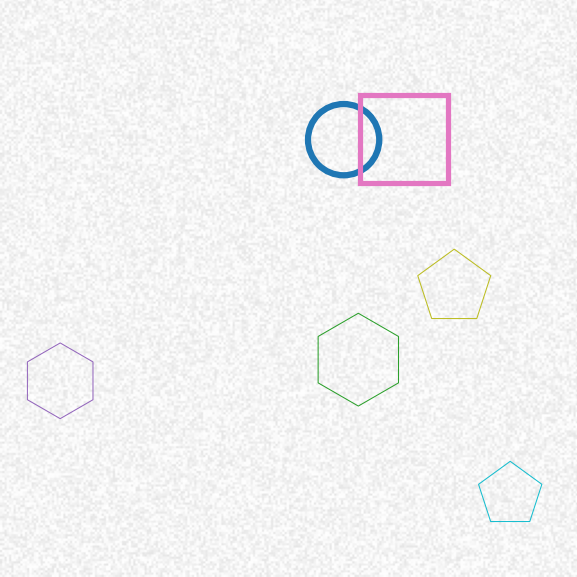[{"shape": "circle", "thickness": 3, "radius": 0.31, "center": [0.595, 0.757]}, {"shape": "hexagon", "thickness": 0.5, "radius": 0.4, "center": [0.62, 0.376]}, {"shape": "hexagon", "thickness": 0.5, "radius": 0.33, "center": [0.104, 0.34]}, {"shape": "square", "thickness": 2.5, "radius": 0.38, "center": [0.7, 0.759]}, {"shape": "pentagon", "thickness": 0.5, "radius": 0.33, "center": [0.787, 0.501]}, {"shape": "pentagon", "thickness": 0.5, "radius": 0.29, "center": [0.883, 0.143]}]